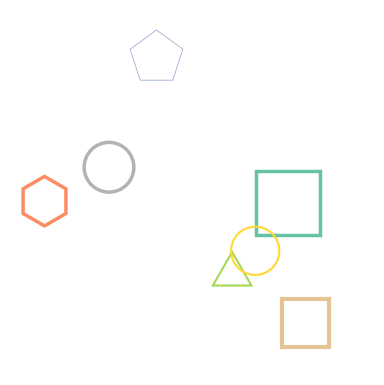[{"shape": "square", "thickness": 2.5, "radius": 0.42, "center": [0.748, 0.472]}, {"shape": "hexagon", "thickness": 2.5, "radius": 0.32, "center": [0.116, 0.477]}, {"shape": "pentagon", "thickness": 0.5, "radius": 0.36, "center": [0.406, 0.85]}, {"shape": "triangle", "thickness": 1.5, "radius": 0.29, "center": [0.603, 0.287]}, {"shape": "circle", "thickness": 1.5, "radius": 0.31, "center": [0.663, 0.349]}, {"shape": "square", "thickness": 3, "radius": 0.31, "center": [0.793, 0.161]}, {"shape": "circle", "thickness": 2.5, "radius": 0.32, "center": [0.283, 0.566]}]